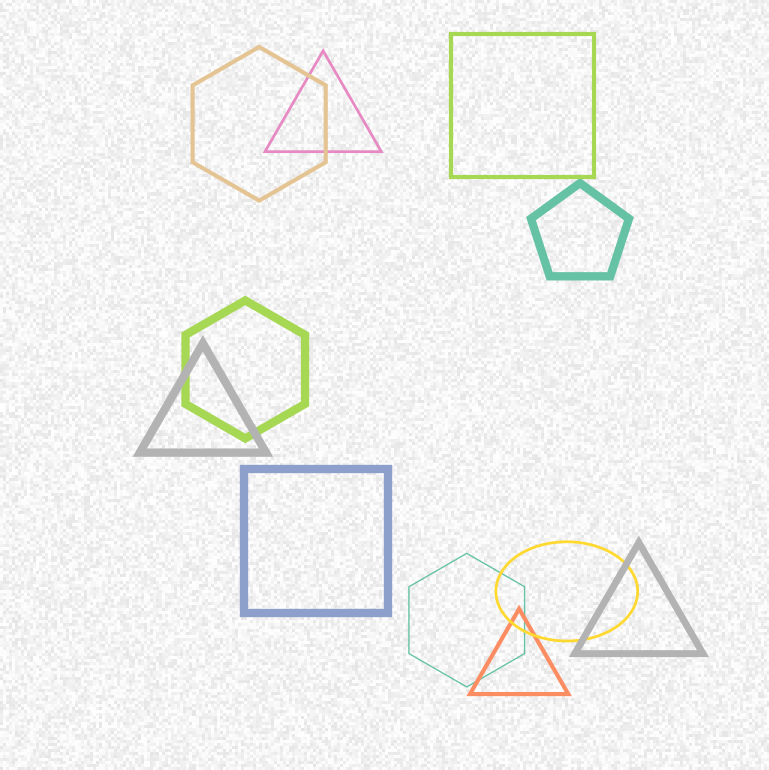[{"shape": "pentagon", "thickness": 3, "radius": 0.33, "center": [0.753, 0.695]}, {"shape": "hexagon", "thickness": 0.5, "radius": 0.43, "center": [0.606, 0.195]}, {"shape": "triangle", "thickness": 1.5, "radius": 0.37, "center": [0.674, 0.135]}, {"shape": "square", "thickness": 3, "radius": 0.47, "center": [0.41, 0.298]}, {"shape": "triangle", "thickness": 1, "radius": 0.44, "center": [0.42, 0.847]}, {"shape": "hexagon", "thickness": 3, "radius": 0.45, "center": [0.319, 0.52]}, {"shape": "square", "thickness": 1.5, "radius": 0.47, "center": [0.678, 0.863]}, {"shape": "oval", "thickness": 1, "radius": 0.46, "center": [0.736, 0.232]}, {"shape": "hexagon", "thickness": 1.5, "radius": 0.5, "center": [0.337, 0.839]}, {"shape": "triangle", "thickness": 3, "radius": 0.47, "center": [0.264, 0.459]}, {"shape": "triangle", "thickness": 2.5, "radius": 0.48, "center": [0.83, 0.199]}]